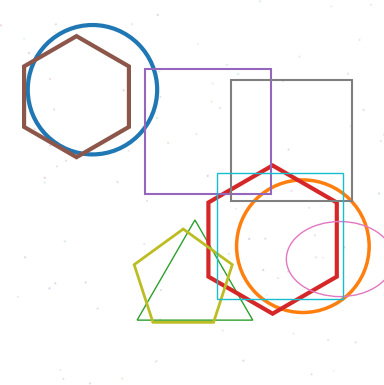[{"shape": "circle", "thickness": 3, "radius": 0.84, "center": [0.24, 0.767]}, {"shape": "circle", "thickness": 2.5, "radius": 0.86, "center": [0.787, 0.36]}, {"shape": "triangle", "thickness": 1, "radius": 0.87, "center": [0.506, 0.255]}, {"shape": "hexagon", "thickness": 3, "radius": 0.96, "center": [0.708, 0.378]}, {"shape": "square", "thickness": 1.5, "radius": 0.82, "center": [0.54, 0.658]}, {"shape": "hexagon", "thickness": 3, "radius": 0.79, "center": [0.199, 0.749]}, {"shape": "oval", "thickness": 1, "radius": 0.7, "center": [0.883, 0.327]}, {"shape": "square", "thickness": 1.5, "radius": 0.79, "center": [0.758, 0.636]}, {"shape": "pentagon", "thickness": 2, "radius": 0.67, "center": [0.476, 0.271]}, {"shape": "square", "thickness": 1, "radius": 0.82, "center": [0.728, 0.387]}]